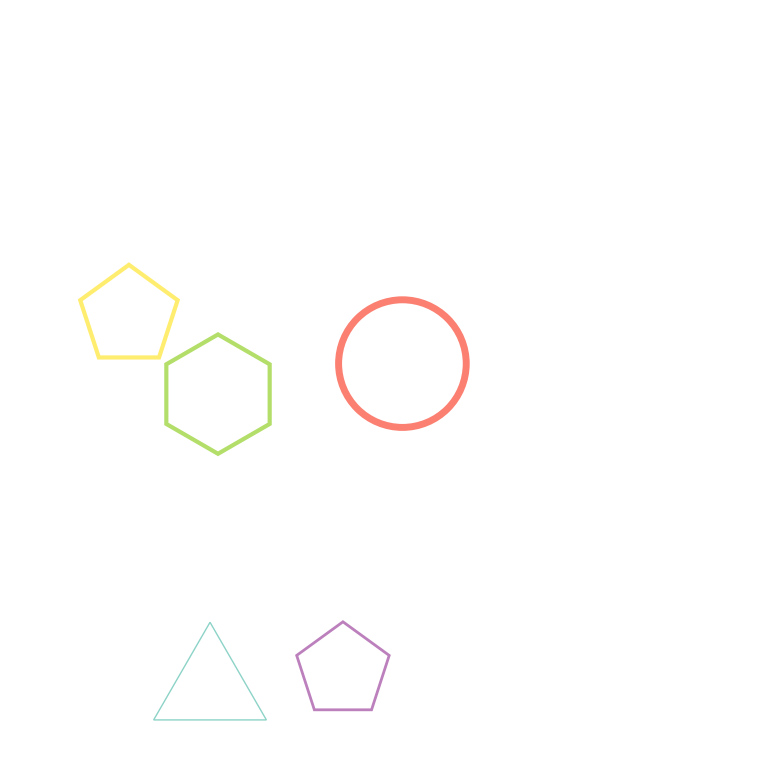[{"shape": "triangle", "thickness": 0.5, "radius": 0.42, "center": [0.273, 0.107]}, {"shape": "circle", "thickness": 2.5, "radius": 0.41, "center": [0.523, 0.528]}, {"shape": "hexagon", "thickness": 1.5, "radius": 0.39, "center": [0.283, 0.488]}, {"shape": "pentagon", "thickness": 1, "radius": 0.32, "center": [0.445, 0.129]}, {"shape": "pentagon", "thickness": 1.5, "radius": 0.33, "center": [0.167, 0.59]}]